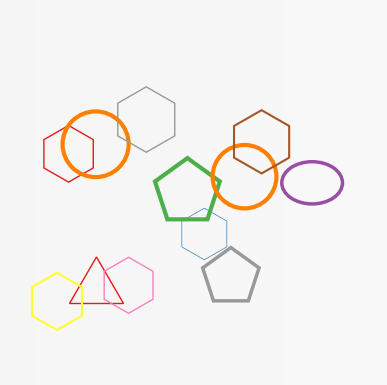[{"shape": "hexagon", "thickness": 1, "radius": 0.37, "center": [0.177, 0.601]}, {"shape": "triangle", "thickness": 1, "radius": 0.4, "center": [0.249, 0.252]}, {"shape": "hexagon", "thickness": 0.5, "radius": 0.34, "center": [0.527, 0.392]}, {"shape": "pentagon", "thickness": 3, "radius": 0.44, "center": [0.484, 0.501]}, {"shape": "oval", "thickness": 2.5, "radius": 0.39, "center": [0.806, 0.525]}, {"shape": "circle", "thickness": 3, "radius": 0.41, "center": [0.631, 0.541]}, {"shape": "circle", "thickness": 3, "radius": 0.43, "center": [0.247, 0.625]}, {"shape": "hexagon", "thickness": 1.5, "radius": 0.37, "center": [0.147, 0.217]}, {"shape": "hexagon", "thickness": 1.5, "radius": 0.41, "center": [0.675, 0.632]}, {"shape": "hexagon", "thickness": 1, "radius": 0.36, "center": [0.332, 0.259]}, {"shape": "pentagon", "thickness": 2.5, "radius": 0.38, "center": [0.596, 0.281]}, {"shape": "hexagon", "thickness": 1, "radius": 0.42, "center": [0.377, 0.689]}]